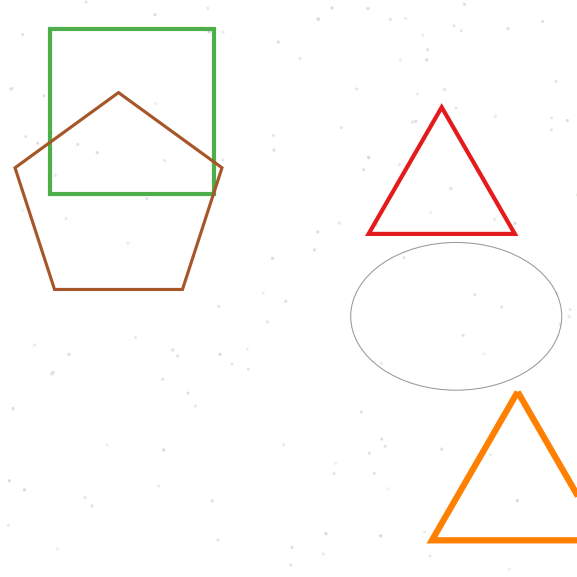[{"shape": "triangle", "thickness": 2, "radius": 0.73, "center": [0.765, 0.667]}, {"shape": "square", "thickness": 2, "radius": 0.71, "center": [0.229, 0.806]}, {"shape": "triangle", "thickness": 3, "radius": 0.86, "center": [0.896, 0.149]}, {"shape": "pentagon", "thickness": 1.5, "radius": 0.94, "center": [0.205, 0.65]}, {"shape": "oval", "thickness": 0.5, "radius": 0.91, "center": [0.79, 0.451]}]